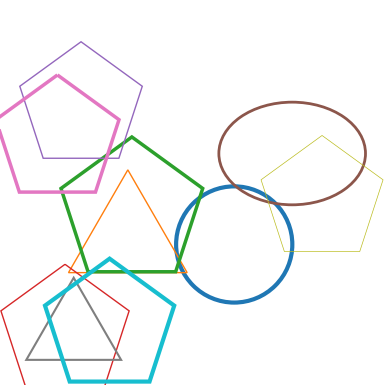[{"shape": "circle", "thickness": 3, "radius": 0.75, "center": [0.608, 0.365]}, {"shape": "triangle", "thickness": 1, "radius": 0.89, "center": [0.332, 0.381]}, {"shape": "pentagon", "thickness": 2.5, "radius": 0.97, "center": [0.342, 0.451]}, {"shape": "pentagon", "thickness": 1, "radius": 0.88, "center": [0.169, 0.138]}, {"shape": "pentagon", "thickness": 1, "radius": 0.84, "center": [0.21, 0.724]}, {"shape": "oval", "thickness": 2, "radius": 0.95, "center": [0.759, 0.601]}, {"shape": "pentagon", "thickness": 2.5, "radius": 0.84, "center": [0.149, 0.637]}, {"shape": "triangle", "thickness": 1.5, "radius": 0.71, "center": [0.191, 0.136]}, {"shape": "pentagon", "thickness": 0.5, "radius": 0.83, "center": [0.837, 0.482]}, {"shape": "pentagon", "thickness": 3, "radius": 0.88, "center": [0.285, 0.152]}]